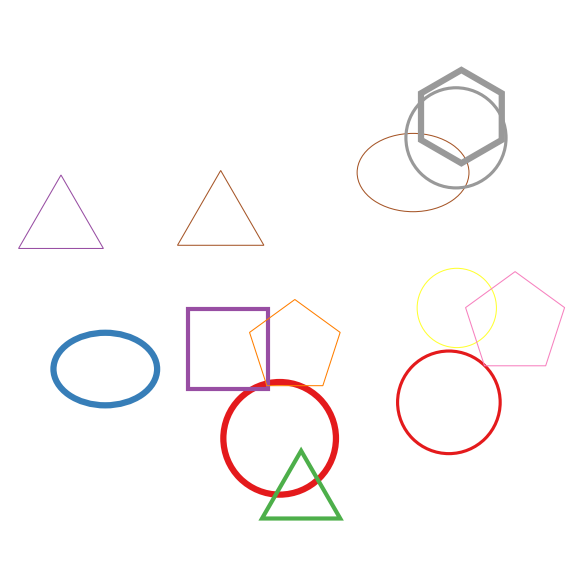[{"shape": "circle", "thickness": 3, "radius": 0.49, "center": [0.484, 0.24]}, {"shape": "circle", "thickness": 1.5, "radius": 0.44, "center": [0.777, 0.302]}, {"shape": "oval", "thickness": 3, "radius": 0.45, "center": [0.182, 0.36]}, {"shape": "triangle", "thickness": 2, "radius": 0.39, "center": [0.521, 0.14]}, {"shape": "triangle", "thickness": 0.5, "radius": 0.42, "center": [0.106, 0.611]}, {"shape": "square", "thickness": 2, "radius": 0.35, "center": [0.395, 0.395]}, {"shape": "pentagon", "thickness": 0.5, "radius": 0.41, "center": [0.511, 0.398]}, {"shape": "circle", "thickness": 0.5, "radius": 0.34, "center": [0.791, 0.466]}, {"shape": "triangle", "thickness": 0.5, "radius": 0.43, "center": [0.382, 0.618]}, {"shape": "oval", "thickness": 0.5, "radius": 0.48, "center": [0.715, 0.7]}, {"shape": "pentagon", "thickness": 0.5, "radius": 0.45, "center": [0.892, 0.439]}, {"shape": "hexagon", "thickness": 3, "radius": 0.4, "center": [0.799, 0.797]}, {"shape": "circle", "thickness": 1.5, "radius": 0.43, "center": [0.79, 0.76]}]